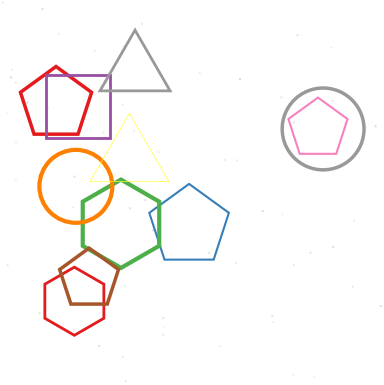[{"shape": "hexagon", "thickness": 2, "radius": 0.44, "center": [0.193, 0.218]}, {"shape": "pentagon", "thickness": 2.5, "radius": 0.49, "center": [0.146, 0.73]}, {"shape": "pentagon", "thickness": 1.5, "radius": 0.54, "center": [0.491, 0.414]}, {"shape": "hexagon", "thickness": 3, "radius": 0.57, "center": [0.314, 0.419]}, {"shape": "square", "thickness": 2, "radius": 0.41, "center": [0.203, 0.723]}, {"shape": "circle", "thickness": 3, "radius": 0.47, "center": [0.197, 0.516]}, {"shape": "triangle", "thickness": 0.5, "radius": 0.59, "center": [0.336, 0.587]}, {"shape": "pentagon", "thickness": 2.5, "radius": 0.4, "center": [0.231, 0.275]}, {"shape": "pentagon", "thickness": 1.5, "radius": 0.4, "center": [0.826, 0.666]}, {"shape": "circle", "thickness": 2.5, "radius": 0.53, "center": [0.839, 0.665]}, {"shape": "triangle", "thickness": 2, "radius": 0.53, "center": [0.351, 0.817]}]